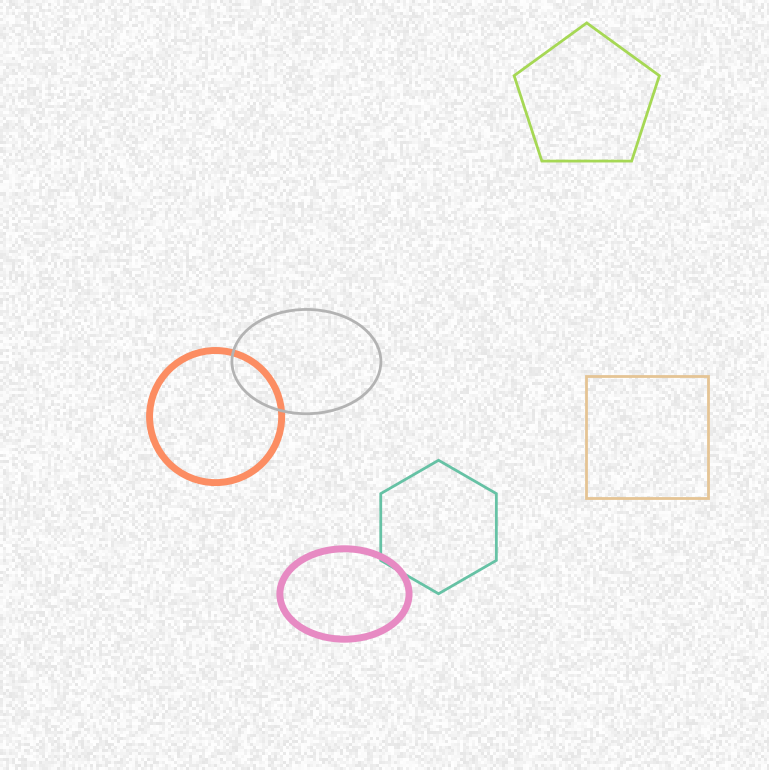[{"shape": "hexagon", "thickness": 1, "radius": 0.43, "center": [0.57, 0.316]}, {"shape": "circle", "thickness": 2.5, "radius": 0.43, "center": [0.28, 0.459]}, {"shape": "oval", "thickness": 2.5, "radius": 0.42, "center": [0.447, 0.229]}, {"shape": "pentagon", "thickness": 1, "radius": 0.5, "center": [0.762, 0.871]}, {"shape": "square", "thickness": 1, "radius": 0.4, "center": [0.84, 0.432]}, {"shape": "oval", "thickness": 1, "radius": 0.48, "center": [0.398, 0.53]}]